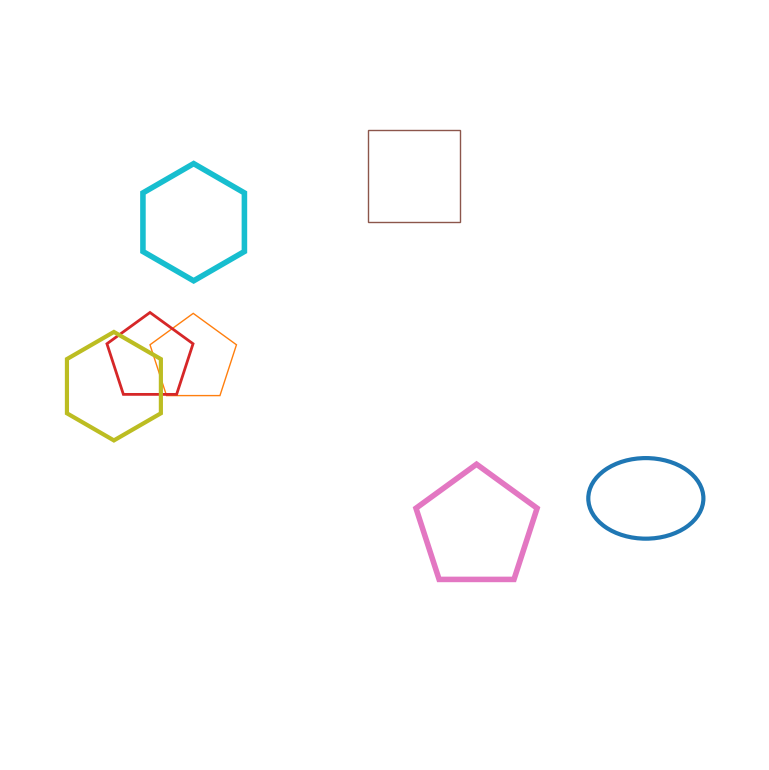[{"shape": "oval", "thickness": 1.5, "radius": 0.37, "center": [0.839, 0.353]}, {"shape": "pentagon", "thickness": 0.5, "radius": 0.3, "center": [0.251, 0.534]}, {"shape": "pentagon", "thickness": 1, "radius": 0.29, "center": [0.195, 0.535]}, {"shape": "square", "thickness": 0.5, "radius": 0.3, "center": [0.538, 0.771]}, {"shape": "pentagon", "thickness": 2, "radius": 0.41, "center": [0.619, 0.314]}, {"shape": "hexagon", "thickness": 1.5, "radius": 0.35, "center": [0.148, 0.498]}, {"shape": "hexagon", "thickness": 2, "radius": 0.38, "center": [0.252, 0.711]}]